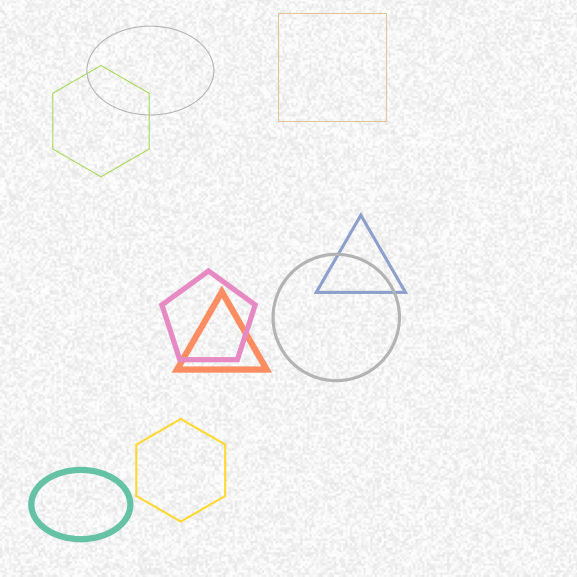[{"shape": "oval", "thickness": 3, "radius": 0.43, "center": [0.14, 0.125]}, {"shape": "triangle", "thickness": 3, "radius": 0.45, "center": [0.384, 0.404]}, {"shape": "triangle", "thickness": 1.5, "radius": 0.45, "center": [0.625, 0.537]}, {"shape": "pentagon", "thickness": 2.5, "radius": 0.42, "center": [0.361, 0.445]}, {"shape": "hexagon", "thickness": 0.5, "radius": 0.48, "center": [0.175, 0.789]}, {"shape": "hexagon", "thickness": 1, "radius": 0.44, "center": [0.313, 0.185]}, {"shape": "square", "thickness": 0.5, "radius": 0.47, "center": [0.575, 0.883]}, {"shape": "circle", "thickness": 1.5, "radius": 0.55, "center": [0.582, 0.449]}, {"shape": "oval", "thickness": 0.5, "radius": 0.55, "center": [0.26, 0.877]}]